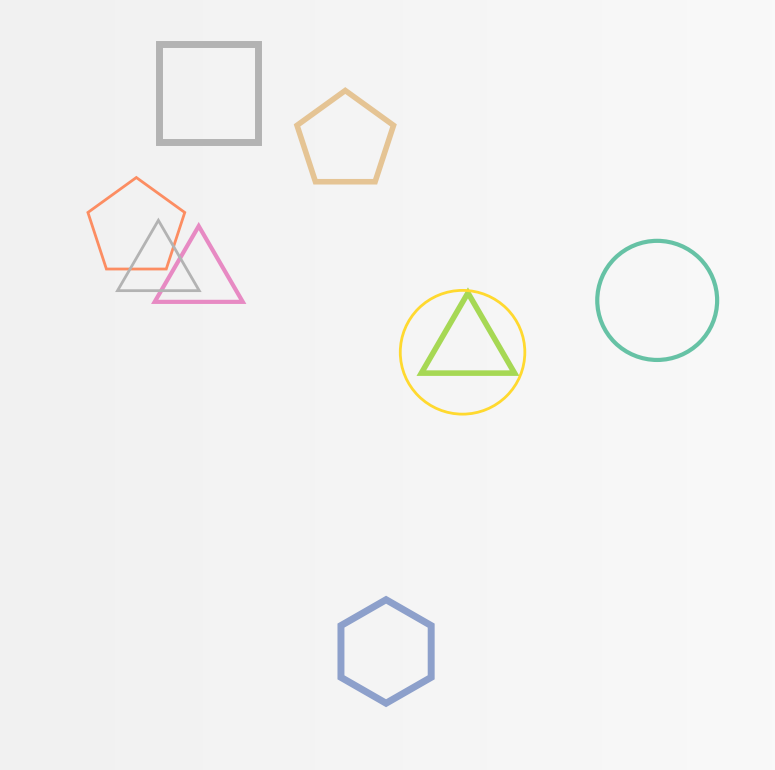[{"shape": "circle", "thickness": 1.5, "radius": 0.39, "center": [0.848, 0.61]}, {"shape": "pentagon", "thickness": 1, "radius": 0.33, "center": [0.176, 0.704]}, {"shape": "hexagon", "thickness": 2.5, "radius": 0.34, "center": [0.498, 0.154]}, {"shape": "triangle", "thickness": 1.5, "radius": 0.33, "center": [0.256, 0.641]}, {"shape": "triangle", "thickness": 2, "radius": 0.35, "center": [0.604, 0.55]}, {"shape": "circle", "thickness": 1, "radius": 0.4, "center": [0.597, 0.543]}, {"shape": "pentagon", "thickness": 2, "radius": 0.33, "center": [0.446, 0.817]}, {"shape": "triangle", "thickness": 1, "radius": 0.3, "center": [0.204, 0.653]}, {"shape": "square", "thickness": 2.5, "radius": 0.32, "center": [0.269, 0.879]}]